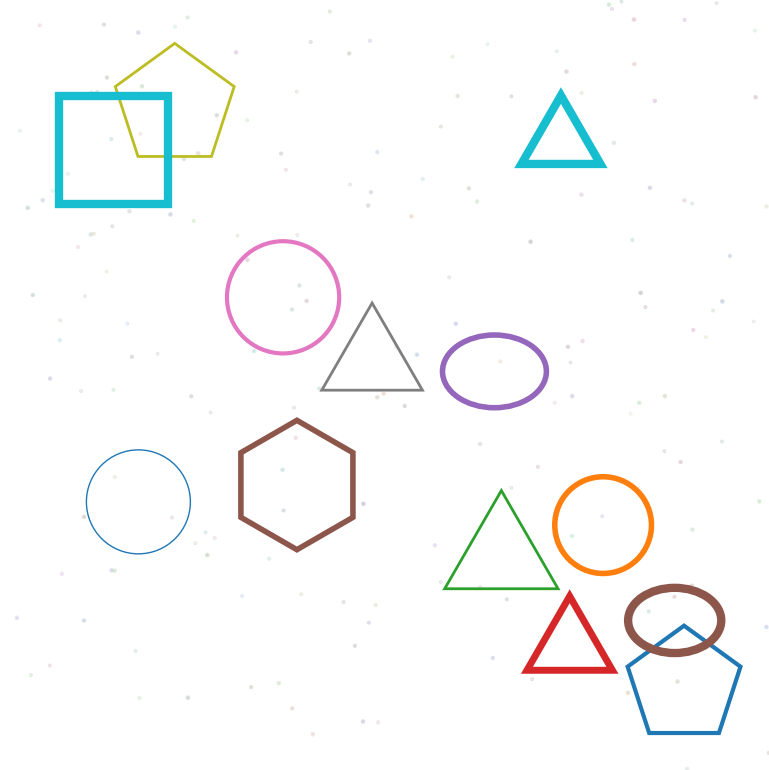[{"shape": "pentagon", "thickness": 1.5, "radius": 0.39, "center": [0.888, 0.11]}, {"shape": "circle", "thickness": 0.5, "radius": 0.34, "center": [0.18, 0.348]}, {"shape": "circle", "thickness": 2, "radius": 0.31, "center": [0.783, 0.318]}, {"shape": "triangle", "thickness": 1, "radius": 0.43, "center": [0.651, 0.278]}, {"shape": "triangle", "thickness": 2.5, "radius": 0.32, "center": [0.74, 0.162]}, {"shape": "oval", "thickness": 2, "radius": 0.34, "center": [0.642, 0.518]}, {"shape": "hexagon", "thickness": 2, "radius": 0.42, "center": [0.386, 0.37]}, {"shape": "oval", "thickness": 3, "radius": 0.3, "center": [0.876, 0.194]}, {"shape": "circle", "thickness": 1.5, "radius": 0.36, "center": [0.368, 0.614]}, {"shape": "triangle", "thickness": 1, "radius": 0.38, "center": [0.483, 0.531]}, {"shape": "pentagon", "thickness": 1, "radius": 0.41, "center": [0.227, 0.862]}, {"shape": "square", "thickness": 3, "radius": 0.35, "center": [0.148, 0.805]}, {"shape": "triangle", "thickness": 3, "radius": 0.3, "center": [0.728, 0.817]}]